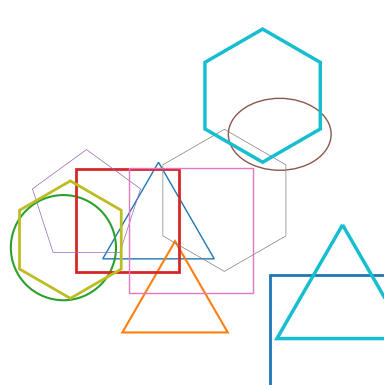[{"shape": "square", "thickness": 2, "radius": 0.9, "center": [0.88, 0.106]}, {"shape": "triangle", "thickness": 1, "radius": 0.84, "center": [0.412, 0.411]}, {"shape": "triangle", "thickness": 1.5, "radius": 0.79, "center": [0.455, 0.216]}, {"shape": "circle", "thickness": 1.5, "radius": 0.68, "center": [0.165, 0.357]}, {"shape": "square", "thickness": 2, "radius": 0.67, "center": [0.331, 0.428]}, {"shape": "pentagon", "thickness": 0.5, "radius": 0.74, "center": [0.225, 0.464]}, {"shape": "oval", "thickness": 1, "radius": 0.67, "center": [0.727, 0.651]}, {"shape": "square", "thickness": 1, "radius": 0.81, "center": [0.496, 0.402]}, {"shape": "hexagon", "thickness": 0.5, "radius": 0.92, "center": [0.583, 0.48]}, {"shape": "hexagon", "thickness": 2, "radius": 0.76, "center": [0.183, 0.378]}, {"shape": "triangle", "thickness": 2.5, "radius": 0.98, "center": [0.89, 0.219]}, {"shape": "hexagon", "thickness": 2.5, "radius": 0.86, "center": [0.682, 0.752]}]